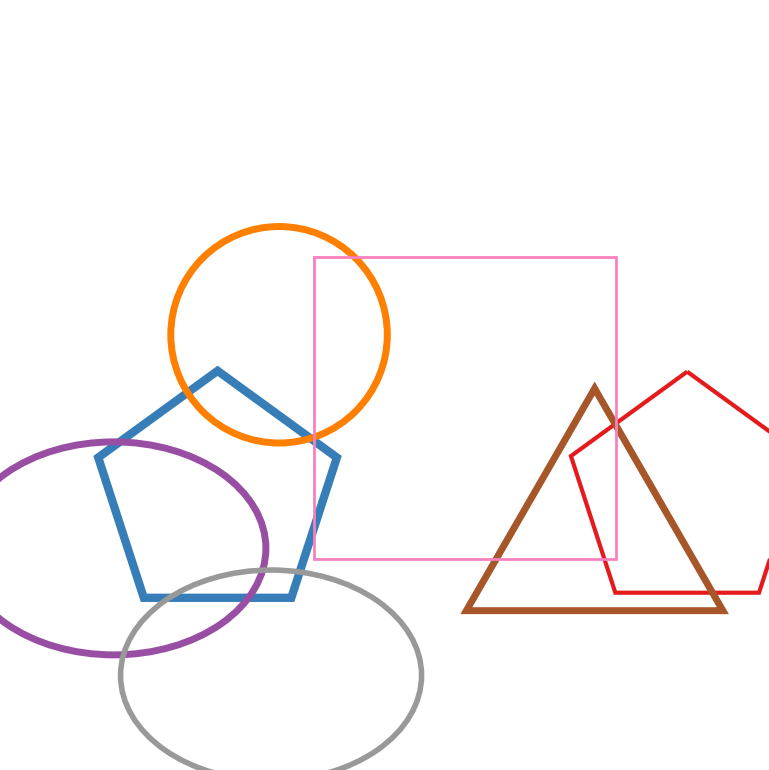[{"shape": "pentagon", "thickness": 1.5, "radius": 0.79, "center": [0.892, 0.359]}, {"shape": "pentagon", "thickness": 3, "radius": 0.81, "center": [0.283, 0.355]}, {"shape": "oval", "thickness": 2.5, "radius": 0.99, "center": [0.148, 0.288]}, {"shape": "circle", "thickness": 2.5, "radius": 0.7, "center": [0.362, 0.565]}, {"shape": "triangle", "thickness": 2.5, "radius": 0.96, "center": [0.772, 0.303]}, {"shape": "square", "thickness": 1, "radius": 0.98, "center": [0.604, 0.471]}, {"shape": "oval", "thickness": 2, "radius": 0.98, "center": [0.352, 0.123]}]